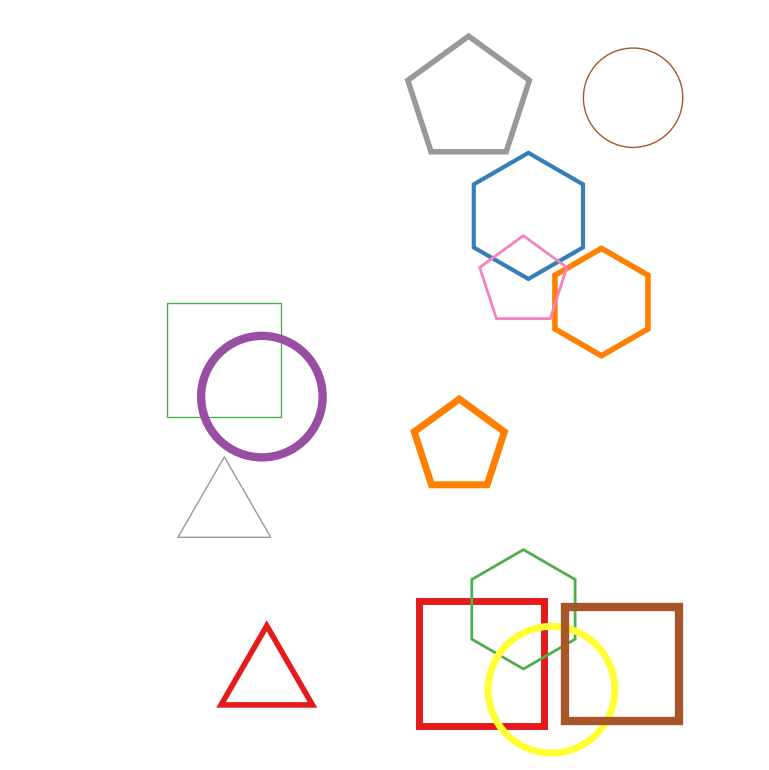[{"shape": "triangle", "thickness": 2, "radius": 0.34, "center": [0.346, 0.119]}, {"shape": "square", "thickness": 2.5, "radius": 0.4, "center": [0.625, 0.138]}, {"shape": "hexagon", "thickness": 1.5, "radius": 0.41, "center": [0.686, 0.72]}, {"shape": "hexagon", "thickness": 1, "radius": 0.39, "center": [0.68, 0.209]}, {"shape": "square", "thickness": 0.5, "radius": 0.37, "center": [0.291, 0.533]}, {"shape": "circle", "thickness": 3, "radius": 0.39, "center": [0.34, 0.485]}, {"shape": "pentagon", "thickness": 2.5, "radius": 0.31, "center": [0.597, 0.42]}, {"shape": "hexagon", "thickness": 2, "radius": 0.35, "center": [0.781, 0.608]}, {"shape": "circle", "thickness": 2.5, "radius": 0.41, "center": [0.716, 0.104]}, {"shape": "square", "thickness": 3, "radius": 0.37, "center": [0.808, 0.138]}, {"shape": "circle", "thickness": 0.5, "radius": 0.32, "center": [0.822, 0.873]}, {"shape": "pentagon", "thickness": 1, "radius": 0.3, "center": [0.68, 0.634]}, {"shape": "pentagon", "thickness": 2, "radius": 0.42, "center": [0.609, 0.87]}, {"shape": "triangle", "thickness": 0.5, "radius": 0.35, "center": [0.291, 0.337]}]